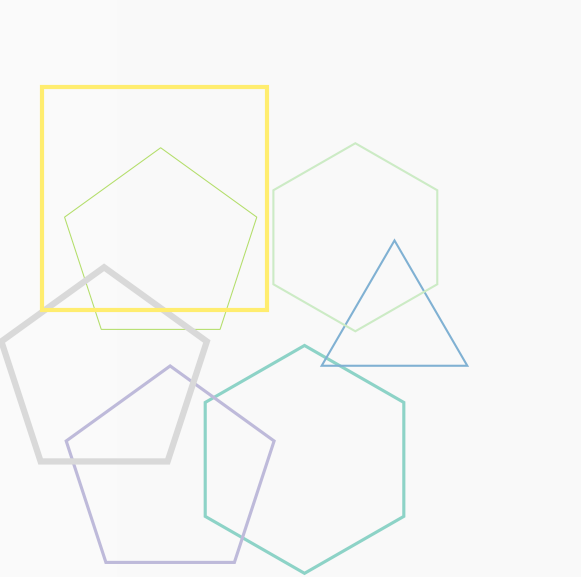[{"shape": "hexagon", "thickness": 1.5, "radius": 0.99, "center": [0.524, 0.204]}, {"shape": "pentagon", "thickness": 1.5, "radius": 0.94, "center": [0.293, 0.177]}, {"shape": "triangle", "thickness": 1, "radius": 0.72, "center": [0.679, 0.438]}, {"shape": "pentagon", "thickness": 0.5, "radius": 0.87, "center": [0.276, 0.569]}, {"shape": "pentagon", "thickness": 3, "radius": 0.93, "center": [0.179, 0.35]}, {"shape": "hexagon", "thickness": 1, "radius": 0.81, "center": [0.611, 0.588]}, {"shape": "square", "thickness": 2, "radius": 0.97, "center": [0.266, 0.656]}]